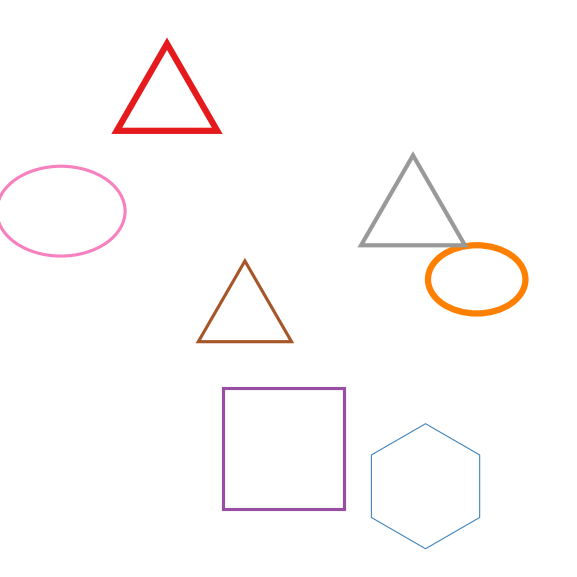[{"shape": "triangle", "thickness": 3, "radius": 0.5, "center": [0.289, 0.823]}, {"shape": "hexagon", "thickness": 0.5, "radius": 0.54, "center": [0.737, 0.157]}, {"shape": "square", "thickness": 1.5, "radius": 0.52, "center": [0.491, 0.222]}, {"shape": "oval", "thickness": 3, "radius": 0.42, "center": [0.825, 0.515]}, {"shape": "triangle", "thickness": 1.5, "radius": 0.47, "center": [0.424, 0.454]}, {"shape": "oval", "thickness": 1.5, "radius": 0.56, "center": [0.106, 0.633]}, {"shape": "triangle", "thickness": 2, "radius": 0.52, "center": [0.715, 0.626]}]